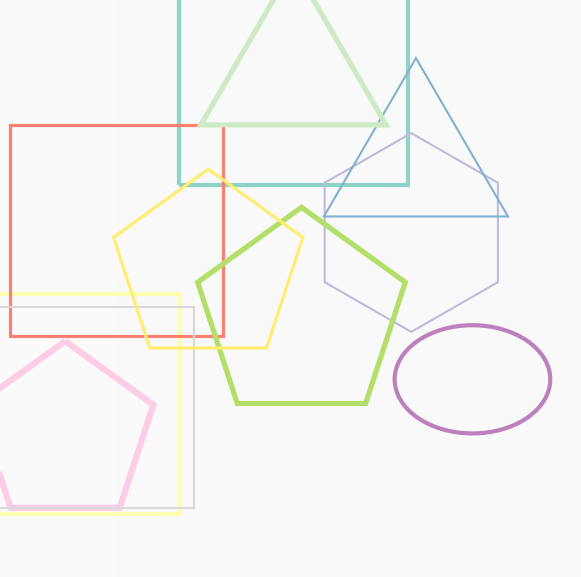[{"shape": "square", "thickness": 2, "radius": 0.98, "center": [0.505, 0.875]}, {"shape": "square", "thickness": 2, "radius": 0.96, "center": [0.119, 0.3]}, {"shape": "hexagon", "thickness": 1, "radius": 0.86, "center": [0.708, 0.597]}, {"shape": "square", "thickness": 1.5, "radius": 0.91, "center": [0.2, 0.6]}, {"shape": "triangle", "thickness": 1, "radius": 0.91, "center": [0.716, 0.716]}, {"shape": "pentagon", "thickness": 2.5, "radius": 0.94, "center": [0.519, 0.452]}, {"shape": "pentagon", "thickness": 3, "radius": 0.8, "center": [0.112, 0.249]}, {"shape": "square", "thickness": 1, "radius": 0.87, "center": [0.16, 0.293]}, {"shape": "oval", "thickness": 2, "radius": 0.67, "center": [0.813, 0.342]}, {"shape": "triangle", "thickness": 2.5, "radius": 0.92, "center": [0.505, 0.875]}, {"shape": "pentagon", "thickness": 1.5, "radius": 0.86, "center": [0.358, 0.535]}]